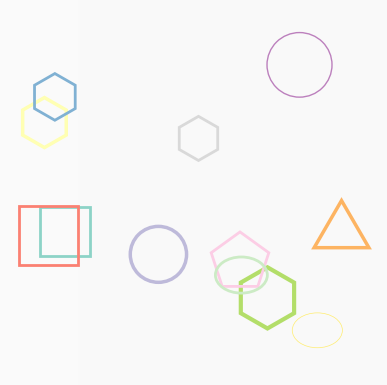[{"shape": "square", "thickness": 2, "radius": 0.32, "center": [0.168, 0.399]}, {"shape": "hexagon", "thickness": 2.5, "radius": 0.32, "center": [0.115, 0.682]}, {"shape": "circle", "thickness": 2.5, "radius": 0.36, "center": [0.409, 0.339]}, {"shape": "square", "thickness": 2, "radius": 0.38, "center": [0.126, 0.389]}, {"shape": "hexagon", "thickness": 2, "radius": 0.3, "center": [0.142, 0.748]}, {"shape": "triangle", "thickness": 2.5, "radius": 0.41, "center": [0.881, 0.397]}, {"shape": "hexagon", "thickness": 3, "radius": 0.4, "center": [0.69, 0.226]}, {"shape": "pentagon", "thickness": 2, "radius": 0.39, "center": [0.619, 0.319]}, {"shape": "hexagon", "thickness": 2, "radius": 0.29, "center": [0.512, 0.64]}, {"shape": "circle", "thickness": 1, "radius": 0.42, "center": [0.773, 0.832]}, {"shape": "oval", "thickness": 2, "radius": 0.34, "center": [0.623, 0.286]}, {"shape": "oval", "thickness": 0.5, "radius": 0.32, "center": [0.819, 0.142]}]